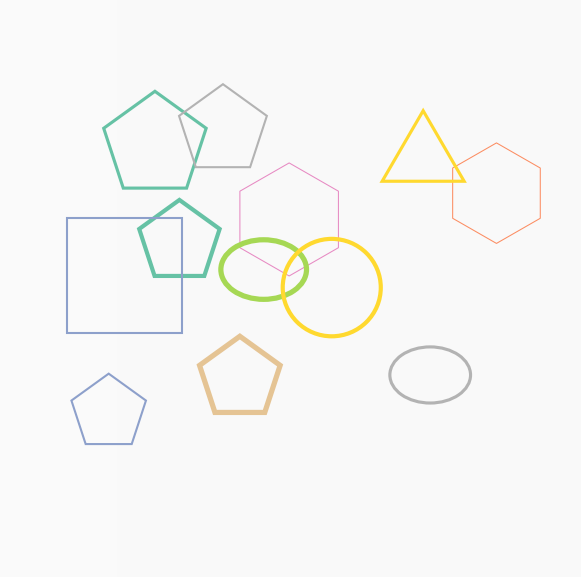[{"shape": "pentagon", "thickness": 2, "radius": 0.36, "center": [0.309, 0.58]}, {"shape": "pentagon", "thickness": 1.5, "radius": 0.46, "center": [0.267, 0.748]}, {"shape": "hexagon", "thickness": 0.5, "radius": 0.44, "center": [0.854, 0.665]}, {"shape": "square", "thickness": 1, "radius": 0.49, "center": [0.215, 0.522]}, {"shape": "pentagon", "thickness": 1, "radius": 0.34, "center": [0.187, 0.285]}, {"shape": "hexagon", "thickness": 0.5, "radius": 0.49, "center": [0.497, 0.619]}, {"shape": "oval", "thickness": 2.5, "radius": 0.37, "center": [0.454, 0.532]}, {"shape": "circle", "thickness": 2, "radius": 0.42, "center": [0.571, 0.501]}, {"shape": "triangle", "thickness": 1.5, "radius": 0.41, "center": [0.728, 0.726]}, {"shape": "pentagon", "thickness": 2.5, "radius": 0.36, "center": [0.413, 0.344]}, {"shape": "oval", "thickness": 1.5, "radius": 0.35, "center": [0.74, 0.35]}, {"shape": "pentagon", "thickness": 1, "radius": 0.4, "center": [0.384, 0.774]}]